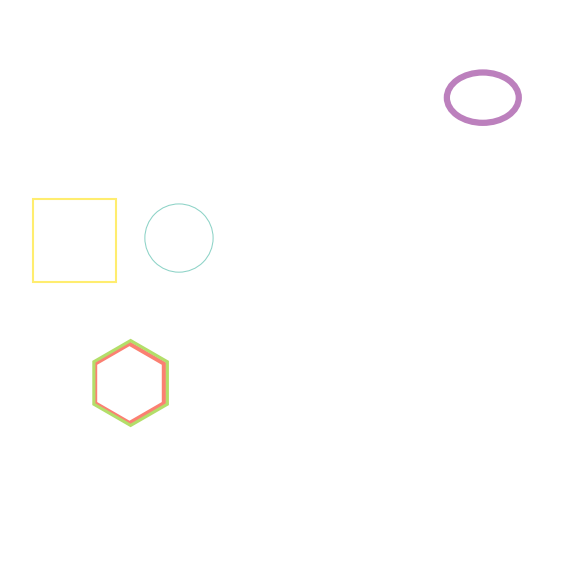[{"shape": "circle", "thickness": 0.5, "radius": 0.3, "center": [0.31, 0.587]}, {"shape": "hexagon", "thickness": 2, "radius": 0.34, "center": [0.224, 0.335]}, {"shape": "hexagon", "thickness": 1.5, "radius": 0.37, "center": [0.226, 0.336]}, {"shape": "oval", "thickness": 3, "radius": 0.31, "center": [0.836, 0.83]}, {"shape": "square", "thickness": 1, "radius": 0.36, "center": [0.129, 0.582]}]